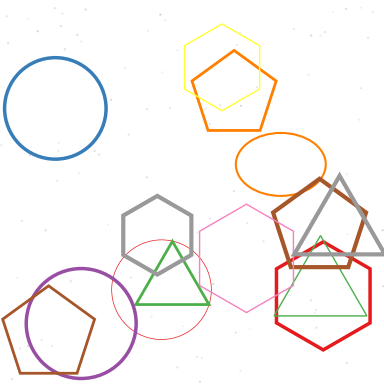[{"shape": "hexagon", "thickness": 2.5, "radius": 0.7, "center": [0.84, 0.232]}, {"shape": "circle", "thickness": 0.5, "radius": 0.65, "center": [0.42, 0.248]}, {"shape": "circle", "thickness": 2.5, "radius": 0.66, "center": [0.144, 0.718]}, {"shape": "triangle", "thickness": 2, "radius": 0.55, "center": [0.448, 0.264]}, {"shape": "triangle", "thickness": 1, "radius": 0.7, "center": [0.832, 0.249]}, {"shape": "circle", "thickness": 2.5, "radius": 0.71, "center": [0.211, 0.16]}, {"shape": "oval", "thickness": 1.5, "radius": 0.58, "center": [0.729, 0.573]}, {"shape": "pentagon", "thickness": 2, "radius": 0.57, "center": [0.608, 0.754]}, {"shape": "hexagon", "thickness": 1, "radius": 0.56, "center": [0.577, 0.825]}, {"shape": "pentagon", "thickness": 3, "radius": 0.63, "center": [0.83, 0.409]}, {"shape": "pentagon", "thickness": 2, "radius": 0.63, "center": [0.126, 0.132]}, {"shape": "hexagon", "thickness": 1, "radius": 0.7, "center": [0.64, 0.329]}, {"shape": "hexagon", "thickness": 3, "radius": 0.51, "center": [0.409, 0.389]}, {"shape": "triangle", "thickness": 3, "radius": 0.68, "center": [0.882, 0.407]}]